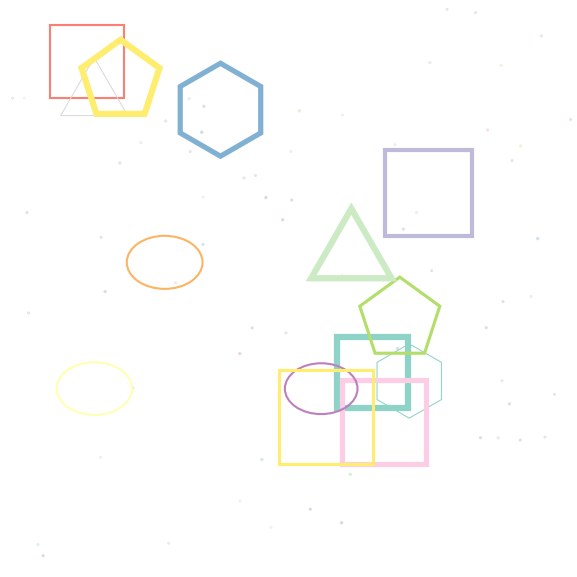[{"shape": "square", "thickness": 3, "radius": 0.31, "center": [0.646, 0.354]}, {"shape": "hexagon", "thickness": 0.5, "radius": 0.32, "center": [0.709, 0.339]}, {"shape": "oval", "thickness": 1, "radius": 0.33, "center": [0.163, 0.326]}, {"shape": "square", "thickness": 2, "radius": 0.38, "center": [0.742, 0.665]}, {"shape": "square", "thickness": 1, "radius": 0.32, "center": [0.151, 0.892]}, {"shape": "hexagon", "thickness": 2.5, "radius": 0.4, "center": [0.382, 0.809]}, {"shape": "oval", "thickness": 1, "radius": 0.33, "center": [0.285, 0.545]}, {"shape": "pentagon", "thickness": 1.5, "radius": 0.36, "center": [0.692, 0.446]}, {"shape": "square", "thickness": 2.5, "radius": 0.36, "center": [0.665, 0.268]}, {"shape": "triangle", "thickness": 0.5, "radius": 0.33, "center": [0.163, 0.832]}, {"shape": "oval", "thickness": 1, "radius": 0.31, "center": [0.556, 0.326]}, {"shape": "triangle", "thickness": 3, "radius": 0.4, "center": [0.608, 0.558]}, {"shape": "square", "thickness": 1.5, "radius": 0.41, "center": [0.564, 0.277]}, {"shape": "pentagon", "thickness": 3, "radius": 0.35, "center": [0.209, 0.859]}]